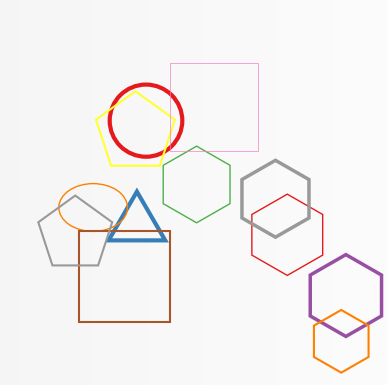[{"shape": "circle", "thickness": 3, "radius": 0.47, "center": [0.377, 0.687]}, {"shape": "hexagon", "thickness": 1, "radius": 0.53, "center": [0.741, 0.39]}, {"shape": "triangle", "thickness": 3, "radius": 0.42, "center": [0.353, 0.418]}, {"shape": "hexagon", "thickness": 1, "radius": 0.5, "center": [0.507, 0.521]}, {"shape": "hexagon", "thickness": 2.5, "radius": 0.53, "center": [0.893, 0.232]}, {"shape": "oval", "thickness": 1, "radius": 0.44, "center": [0.24, 0.461]}, {"shape": "hexagon", "thickness": 1.5, "radius": 0.41, "center": [0.881, 0.113]}, {"shape": "pentagon", "thickness": 1.5, "radius": 0.54, "center": [0.349, 0.656]}, {"shape": "square", "thickness": 1.5, "radius": 0.59, "center": [0.322, 0.282]}, {"shape": "square", "thickness": 0.5, "radius": 0.57, "center": [0.553, 0.722]}, {"shape": "pentagon", "thickness": 1.5, "radius": 0.5, "center": [0.194, 0.392]}, {"shape": "hexagon", "thickness": 2.5, "radius": 0.5, "center": [0.711, 0.484]}]